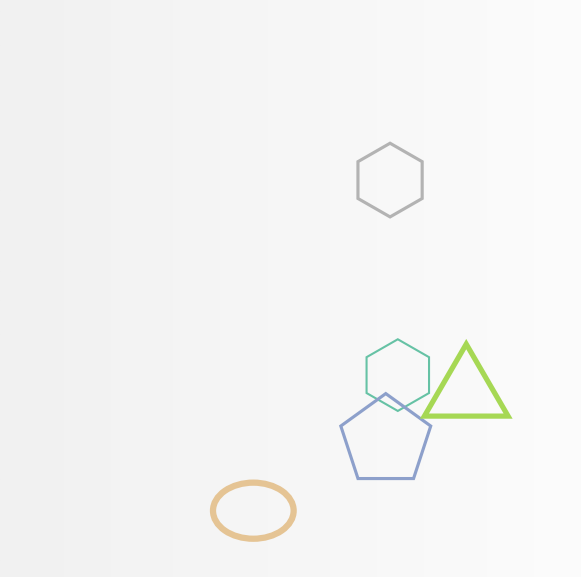[{"shape": "hexagon", "thickness": 1, "radius": 0.31, "center": [0.684, 0.35]}, {"shape": "pentagon", "thickness": 1.5, "radius": 0.41, "center": [0.664, 0.236]}, {"shape": "triangle", "thickness": 2.5, "radius": 0.42, "center": [0.802, 0.32]}, {"shape": "oval", "thickness": 3, "radius": 0.35, "center": [0.436, 0.115]}, {"shape": "hexagon", "thickness": 1.5, "radius": 0.32, "center": [0.671, 0.687]}]